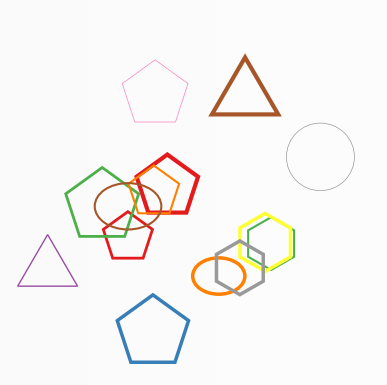[{"shape": "pentagon", "thickness": 3, "radius": 0.42, "center": [0.432, 0.515]}, {"shape": "pentagon", "thickness": 2, "radius": 0.33, "center": [0.33, 0.383]}, {"shape": "pentagon", "thickness": 2.5, "radius": 0.48, "center": [0.395, 0.137]}, {"shape": "hexagon", "thickness": 1.5, "radius": 0.34, "center": [0.7, 0.367]}, {"shape": "pentagon", "thickness": 2, "radius": 0.49, "center": [0.264, 0.466]}, {"shape": "triangle", "thickness": 1, "radius": 0.45, "center": [0.123, 0.301]}, {"shape": "oval", "thickness": 2.5, "radius": 0.34, "center": [0.565, 0.283]}, {"shape": "pentagon", "thickness": 1.5, "radius": 0.34, "center": [0.397, 0.502]}, {"shape": "hexagon", "thickness": 2.5, "radius": 0.38, "center": [0.684, 0.37]}, {"shape": "triangle", "thickness": 3, "radius": 0.49, "center": [0.632, 0.752]}, {"shape": "oval", "thickness": 1.5, "radius": 0.43, "center": [0.33, 0.464]}, {"shape": "pentagon", "thickness": 0.5, "radius": 0.45, "center": [0.4, 0.755]}, {"shape": "circle", "thickness": 0.5, "radius": 0.44, "center": [0.827, 0.593]}, {"shape": "hexagon", "thickness": 2.5, "radius": 0.35, "center": [0.619, 0.304]}]